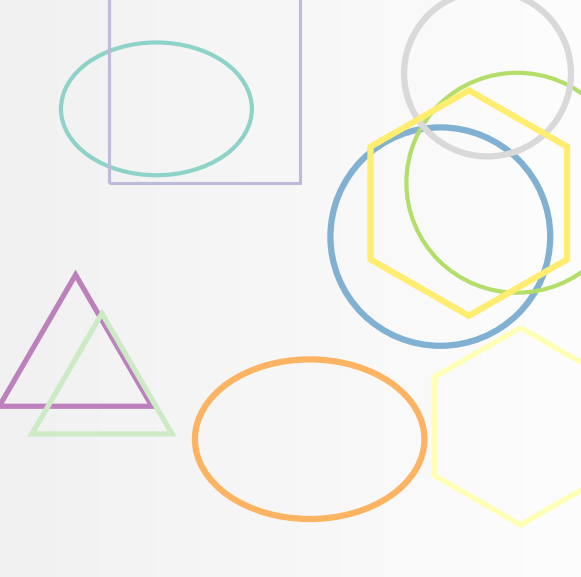[{"shape": "oval", "thickness": 2, "radius": 0.82, "center": [0.269, 0.811]}, {"shape": "hexagon", "thickness": 2.5, "radius": 0.85, "center": [0.895, 0.261]}, {"shape": "square", "thickness": 1.5, "radius": 0.82, "center": [0.352, 0.847]}, {"shape": "circle", "thickness": 3, "radius": 0.95, "center": [0.758, 0.589]}, {"shape": "oval", "thickness": 3, "radius": 0.99, "center": [0.533, 0.239]}, {"shape": "circle", "thickness": 2, "radius": 0.95, "center": [0.89, 0.683]}, {"shape": "circle", "thickness": 3, "radius": 0.72, "center": [0.839, 0.872]}, {"shape": "triangle", "thickness": 2.5, "radius": 0.76, "center": [0.13, 0.372]}, {"shape": "triangle", "thickness": 2.5, "radius": 0.7, "center": [0.175, 0.317]}, {"shape": "hexagon", "thickness": 3, "radius": 0.98, "center": [0.807, 0.648]}]